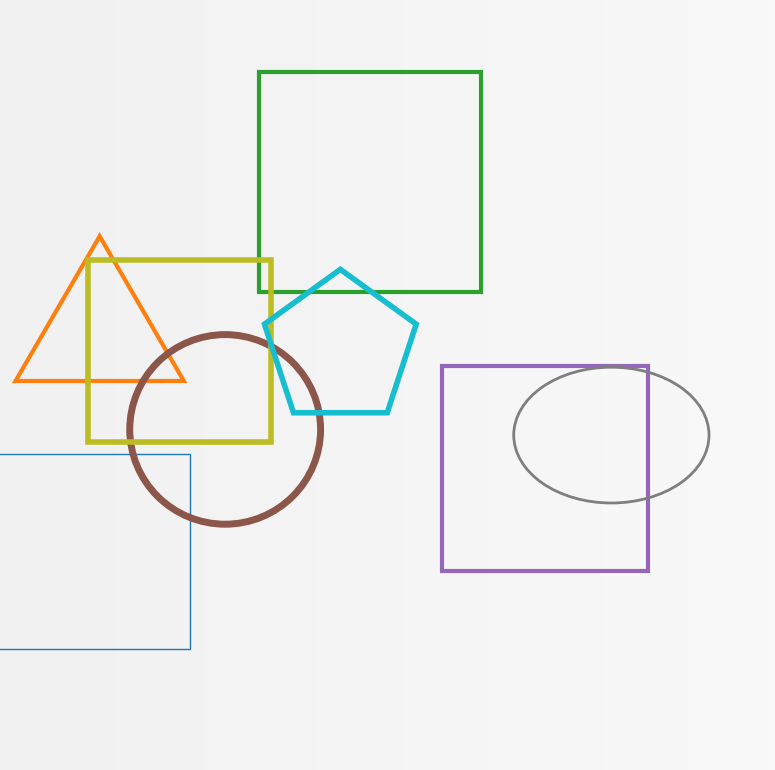[{"shape": "square", "thickness": 0.5, "radius": 0.63, "center": [0.119, 0.284]}, {"shape": "triangle", "thickness": 1.5, "radius": 0.63, "center": [0.129, 0.568]}, {"shape": "square", "thickness": 1.5, "radius": 0.72, "center": [0.477, 0.764]}, {"shape": "square", "thickness": 1.5, "radius": 0.66, "center": [0.704, 0.391]}, {"shape": "circle", "thickness": 2.5, "radius": 0.62, "center": [0.291, 0.442]}, {"shape": "oval", "thickness": 1, "radius": 0.63, "center": [0.789, 0.435]}, {"shape": "square", "thickness": 2, "radius": 0.59, "center": [0.232, 0.544]}, {"shape": "pentagon", "thickness": 2, "radius": 0.51, "center": [0.439, 0.547]}]